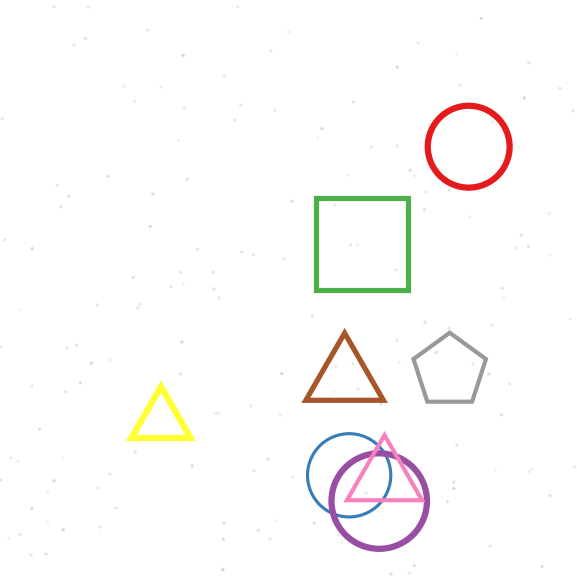[{"shape": "circle", "thickness": 3, "radius": 0.35, "center": [0.812, 0.745]}, {"shape": "circle", "thickness": 1.5, "radius": 0.36, "center": [0.605, 0.176]}, {"shape": "square", "thickness": 2.5, "radius": 0.4, "center": [0.627, 0.576]}, {"shape": "circle", "thickness": 3, "radius": 0.41, "center": [0.657, 0.131]}, {"shape": "triangle", "thickness": 3, "radius": 0.3, "center": [0.279, 0.27]}, {"shape": "triangle", "thickness": 2.5, "radius": 0.39, "center": [0.597, 0.345]}, {"shape": "triangle", "thickness": 2, "radius": 0.38, "center": [0.666, 0.17]}, {"shape": "pentagon", "thickness": 2, "radius": 0.33, "center": [0.779, 0.357]}]